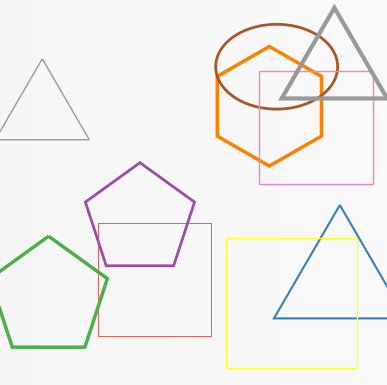[{"shape": "square", "thickness": 0.5, "radius": 0.73, "center": [0.399, 0.274]}, {"shape": "triangle", "thickness": 1.5, "radius": 0.98, "center": [0.877, 0.271]}, {"shape": "pentagon", "thickness": 2.5, "radius": 0.8, "center": [0.125, 0.227]}, {"shape": "pentagon", "thickness": 2, "radius": 0.74, "center": [0.361, 0.429]}, {"shape": "hexagon", "thickness": 2.5, "radius": 0.78, "center": [0.695, 0.724]}, {"shape": "square", "thickness": 1, "radius": 0.84, "center": [0.753, 0.212]}, {"shape": "oval", "thickness": 2, "radius": 0.79, "center": [0.714, 0.827]}, {"shape": "square", "thickness": 1, "radius": 0.73, "center": [0.815, 0.669]}, {"shape": "triangle", "thickness": 1, "radius": 0.7, "center": [0.109, 0.707]}, {"shape": "triangle", "thickness": 3, "radius": 0.79, "center": [0.863, 0.823]}]